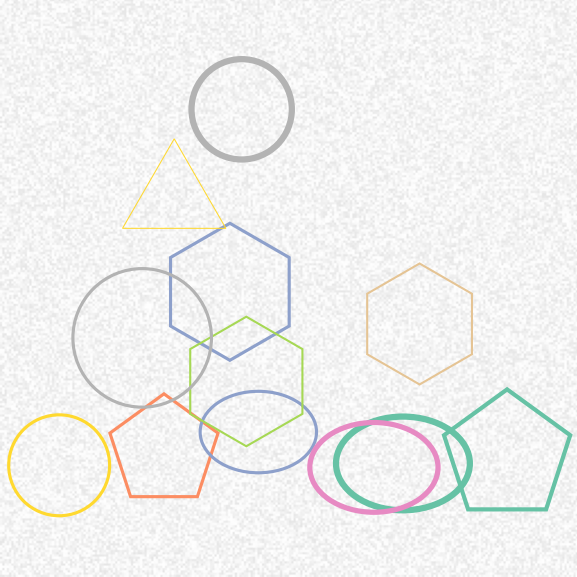[{"shape": "pentagon", "thickness": 2, "radius": 0.57, "center": [0.878, 0.21]}, {"shape": "oval", "thickness": 3, "radius": 0.58, "center": [0.698, 0.197]}, {"shape": "pentagon", "thickness": 1.5, "radius": 0.49, "center": [0.284, 0.219]}, {"shape": "hexagon", "thickness": 1.5, "radius": 0.59, "center": [0.398, 0.494]}, {"shape": "oval", "thickness": 1.5, "radius": 0.5, "center": [0.447, 0.251]}, {"shape": "oval", "thickness": 2.5, "radius": 0.56, "center": [0.647, 0.19]}, {"shape": "hexagon", "thickness": 1, "radius": 0.56, "center": [0.427, 0.339]}, {"shape": "triangle", "thickness": 0.5, "radius": 0.52, "center": [0.302, 0.655]}, {"shape": "circle", "thickness": 1.5, "radius": 0.44, "center": [0.102, 0.193]}, {"shape": "hexagon", "thickness": 1, "radius": 0.52, "center": [0.727, 0.438]}, {"shape": "circle", "thickness": 3, "radius": 0.43, "center": [0.418, 0.81]}, {"shape": "circle", "thickness": 1.5, "radius": 0.6, "center": [0.246, 0.414]}]